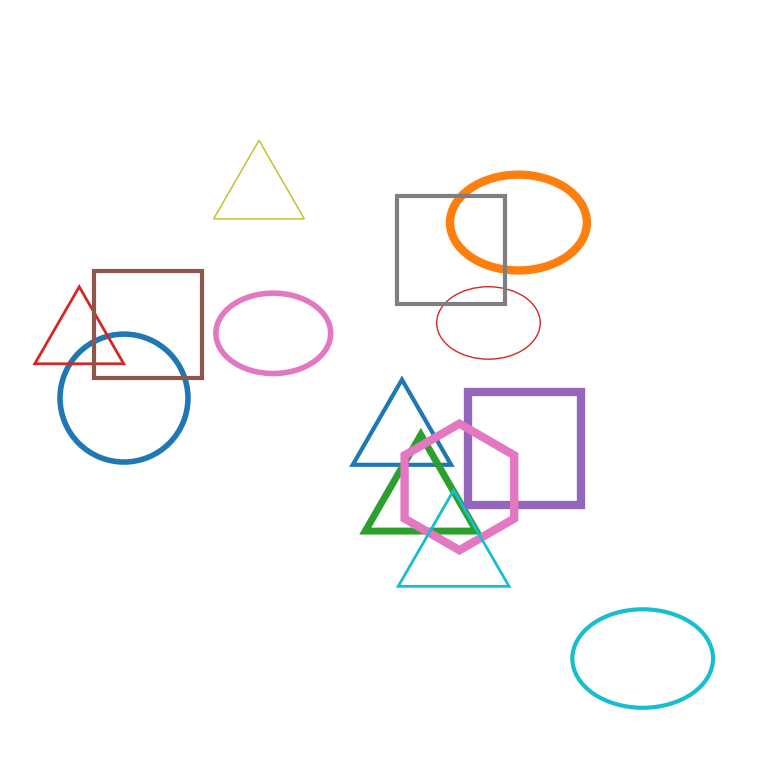[{"shape": "circle", "thickness": 2, "radius": 0.42, "center": [0.161, 0.483]}, {"shape": "triangle", "thickness": 1.5, "radius": 0.37, "center": [0.522, 0.433]}, {"shape": "oval", "thickness": 3, "radius": 0.44, "center": [0.673, 0.711]}, {"shape": "triangle", "thickness": 2.5, "radius": 0.42, "center": [0.547, 0.352]}, {"shape": "oval", "thickness": 0.5, "radius": 0.34, "center": [0.634, 0.581]}, {"shape": "triangle", "thickness": 1, "radius": 0.33, "center": [0.103, 0.561]}, {"shape": "square", "thickness": 3, "radius": 0.37, "center": [0.681, 0.418]}, {"shape": "square", "thickness": 1.5, "radius": 0.35, "center": [0.192, 0.578]}, {"shape": "hexagon", "thickness": 3, "radius": 0.41, "center": [0.597, 0.368]}, {"shape": "oval", "thickness": 2, "radius": 0.37, "center": [0.355, 0.567]}, {"shape": "square", "thickness": 1.5, "radius": 0.35, "center": [0.585, 0.675]}, {"shape": "triangle", "thickness": 0.5, "radius": 0.34, "center": [0.336, 0.75]}, {"shape": "oval", "thickness": 1.5, "radius": 0.46, "center": [0.835, 0.145]}, {"shape": "triangle", "thickness": 1, "radius": 0.42, "center": [0.589, 0.28]}]